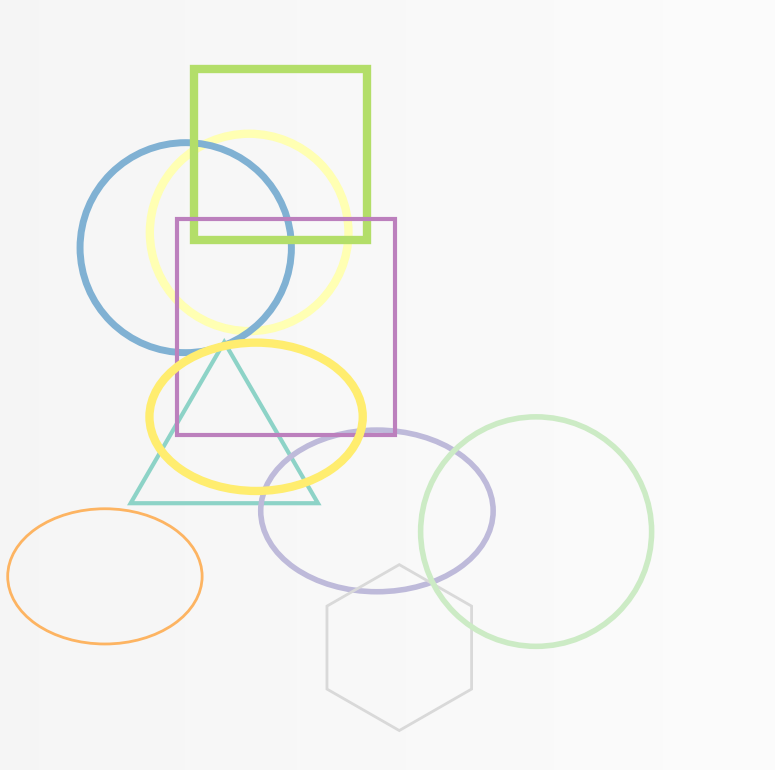[{"shape": "triangle", "thickness": 1.5, "radius": 0.7, "center": [0.289, 0.416]}, {"shape": "circle", "thickness": 3, "radius": 0.64, "center": [0.321, 0.698]}, {"shape": "oval", "thickness": 2, "radius": 0.75, "center": [0.486, 0.336]}, {"shape": "circle", "thickness": 2.5, "radius": 0.68, "center": [0.24, 0.678]}, {"shape": "oval", "thickness": 1, "radius": 0.63, "center": [0.135, 0.251]}, {"shape": "square", "thickness": 3, "radius": 0.56, "center": [0.362, 0.8]}, {"shape": "hexagon", "thickness": 1, "radius": 0.54, "center": [0.515, 0.159]}, {"shape": "square", "thickness": 1.5, "radius": 0.7, "center": [0.369, 0.575]}, {"shape": "circle", "thickness": 2, "radius": 0.75, "center": [0.692, 0.31]}, {"shape": "oval", "thickness": 3, "radius": 0.69, "center": [0.33, 0.459]}]